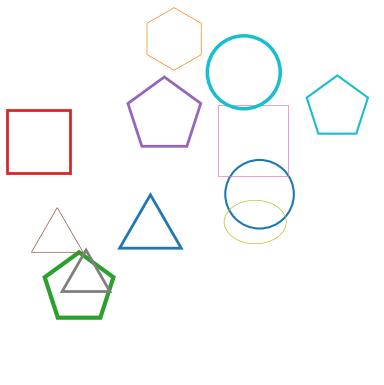[{"shape": "triangle", "thickness": 2, "radius": 0.46, "center": [0.391, 0.402]}, {"shape": "circle", "thickness": 1.5, "radius": 0.45, "center": [0.674, 0.495]}, {"shape": "hexagon", "thickness": 0.5, "radius": 0.41, "center": [0.452, 0.899]}, {"shape": "pentagon", "thickness": 3, "radius": 0.47, "center": [0.205, 0.251]}, {"shape": "square", "thickness": 2, "radius": 0.41, "center": [0.1, 0.633]}, {"shape": "pentagon", "thickness": 2, "radius": 0.5, "center": [0.427, 0.701]}, {"shape": "triangle", "thickness": 0.5, "radius": 0.39, "center": [0.149, 0.383]}, {"shape": "square", "thickness": 0.5, "radius": 0.46, "center": [0.658, 0.635]}, {"shape": "triangle", "thickness": 2, "radius": 0.36, "center": [0.224, 0.279]}, {"shape": "oval", "thickness": 0.5, "radius": 0.4, "center": [0.663, 0.423]}, {"shape": "circle", "thickness": 2.5, "radius": 0.47, "center": [0.633, 0.812]}, {"shape": "pentagon", "thickness": 1.5, "radius": 0.42, "center": [0.876, 0.72]}]